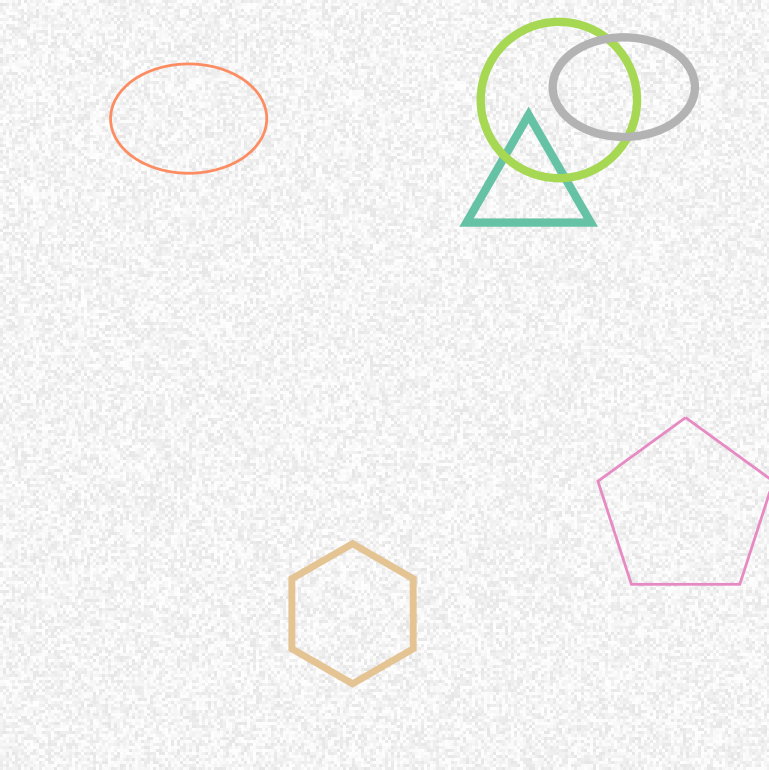[{"shape": "triangle", "thickness": 3, "radius": 0.47, "center": [0.687, 0.758]}, {"shape": "oval", "thickness": 1, "radius": 0.51, "center": [0.245, 0.846]}, {"shape": "pentagon", "thickness": 1, "radius": 0.6, "center": [0.89, 0.338]}, {"shape": "circle", "thickness": 3, "radius": 0.51, "center": [0.726, 0.87]}, {"shape": "hexagon", "thickness": 2.5, "radius": 0.45, "center": [0.458, 0.203]}, {"shape": "oval", "thickness": 3, "radius": 0.46, "center": [0.81, 0.887]}]